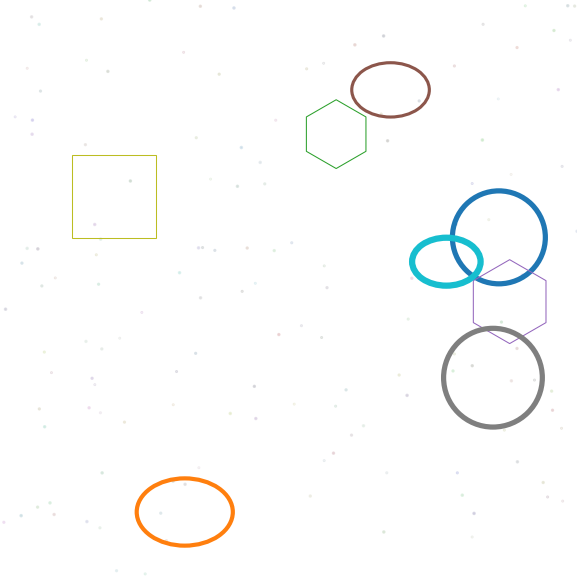[{"shape": "circle", "thickness": 2.5, "radius": 0.4, "center": [0.864, 0.588]}, {"shape": "oval", "thickness": 2, "radius": 0.42, "center": [0.32, 0.113]}, {"shape": "hexagon", "thickness": 0.5, "radius": 0.3, "center": [0.582, 0.767]}, {"shape": "hexagon", "thickness": 0.5, "radius": 0.36, "center": [0.883, 0.477]}, {"shape": "oval", "thickness": 1.5, "radius": 0.34, "center": [0.676, 0.844]}, {"shape": "circle", "thickness": 2.5, "radius": 0.43, "center": [0.854, 0.345]}, {"shape": "square", "thickness": 0.5, "radius": 0.36, "center": [0.197, 0.659]}, {"shape": "oval", "thickness": 3, "radius": 0.3, "center": [0.773, 0.546]}]